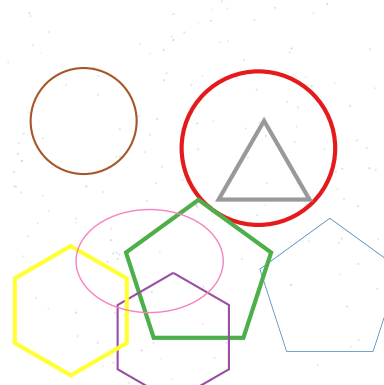[{"shape": "circle", "thickness": 3, "radius": 1.0, "center": [0.671, 0.615]}, {"shape": "pentagon", "thickness": 0.5, "radius": 0.96, "center": [0.857, 0.242]}, {"shape": "pentagon", "thickness": 3, "radius": 0.99, "center": [0.516, 0.283]}, {"shape": "hexagon", "thickness": 1.5, "radius": 0.83, "center": [0.45, 0.124]}, {"shape": "hexagon", "thickness": 3, "radius": 0.84, "center": [0.184, 0.193]}, {"shape": "circle", "thickness": 1.5, "radius": 0.69, "center": [0.217, 0.686]}, {"shape": "oval", "thickness": 1, "radius": 0.96, "center": [0.389, 0.322]}, {"shape": "triangle", "thickness": 3, "radius": 0.68, "center": [0.686, 0.55]}]